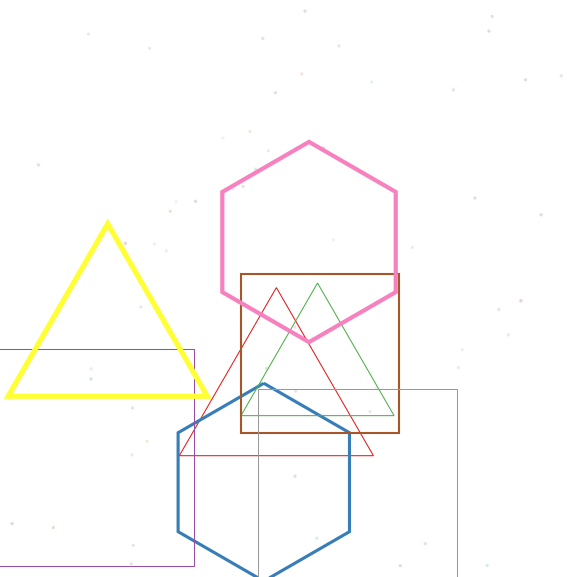[{"shape": "triangle", "thickness": 0.5, "radius": 0.97, "center": [0.479, 0.307]}, {"shape": "hexagon", "thickness": 1.5, "radius": 0.86, "center": [0.457, 0.164]}, {"shape": "triangle", "thickness": 0.5, "radius": 0.77, "center": [0.55, 0.356]}, {"shape": "square", "thickness": 0.5, "radius": 0.94, "center": [0.148, 0.207]}, {"shape": "triangle", "thickness": 2.5, "radius": 1.0, "center": [0.186, 0.413]}, {"shape": "square", "thickness": 1, "radius": 0.69, "center": [0.554, 0.386]}, {"shape": "hexagon", "thickness": 2, "radius": 0.87, "center": [0.535, 0.58]}, {"shape": "square", "thickness": 0.5, "radius": 0.86, "center": [0.619, 0.153]}]